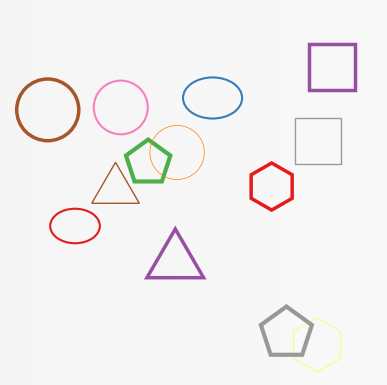[{"shape": "oval", "thickness": 1.5, "radius": 0.32, "center": [0.194, 0.413]}, {"shape": "hexagon", "thickness": 2.5, "radius": 0.31, "center": [0.701, 0.515]}, {"shape": "oval", "thickness": 1.5, "radius": 0.38, "center": [0.549, 0.746]}, {"shape": "pentagon", "thickness": 3, "radius": 0.3, "center": [0.382, 0.577]}, {"shape": "square", "thickness": 2.5, "radius": 0.3, "center": [0.858, 0.826]}, {"shape": "triangle", "thickness": 2.5, "radius": 0.42, "center": [0.452, 0.321]}, {"shape": "circle", "thickness": 0.5, "radius": 0.35, "center": [0.457, 0.604]}, {"shape": "hexagon", "thickness": 0.5, "radius": 0.35, "center": [0.818, 0.104]}, {"shape": "circle", "thickness": 2.5, "radius": 0.4, "center": [0.123, 0.715]}, {"shape": "triangle", "thickness": 1, "radius": 0.35, "center": [0.298, 0.507]}, {"shape": "circle", "thickness": 1.5, "radius": 0.35, "center": [0.312, 0.721]}, {"shape": "pentagon", "thickness": 3, "radius": 0.35, "center": [0.739, 0.135]}, {"shape": "square", "thickness": 1, "radius": 0.3, "center": [0.821, 0.633]}]